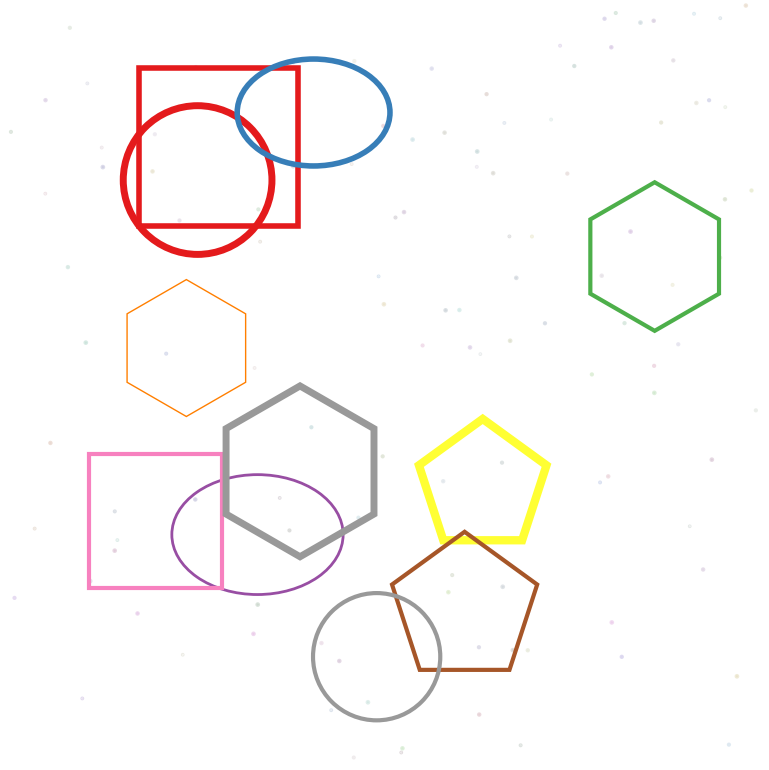[{"shape": "square", "thickness": 2, "radius": 0.52, "center": [0.284, 0.809]}, {"shape": "circle", "thickness": 2.5, "radius": 0.48, "center": [0.257, 0.766]}, {"shape": "oval", "thickness": 2, "radius": 0.5, "center": [0.407, 0.854]}, {"shape": "hexagon", "thickness": 1.5, "radius": 0.48, "center": [0.85, 0.667]}, {"shape": "oval", "thickness": 1, "radius": 0.56, "center": [0.334, 0.306]}, {"shape": "hexagon", "thickness": 0.5, "radius": 0.44, "center": [0.242, 0.548]}, {"shape": "pentagon", "thickness": 3, "radius": 0.44, "center": [0.627, 0.369]}, {"shape": "pentagon", "thickness": 1.5, "radius": 0.5, "center": [0.603, 0.21]}, {"shape": "square", "thickness": 1.5, "radius": 0.43, "center": [0.202, 0.323]}, {"shape": "hexagon", "thickness": 2.5, "radius": 0.55, "center": [0.39, 0.388]}, {"shape": "circle", "thickness": 1.5, "radius": 0.41, "center": [0.489, 0.147]}]